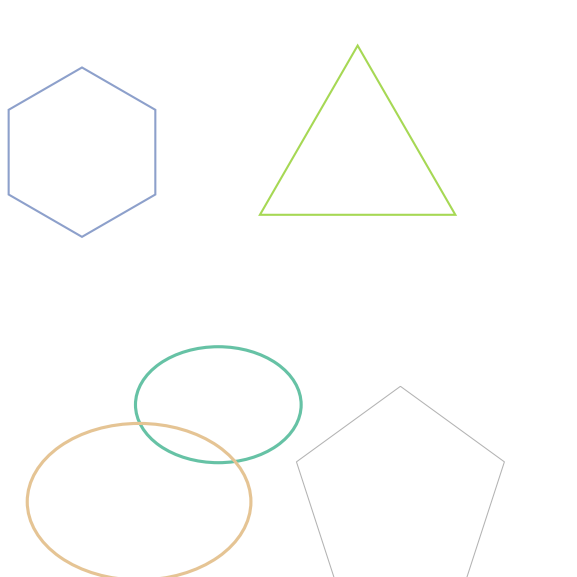[{"shape": "oval", "thickness": 1.5, "radius": 0.72, "center": [0.378, 0.298]}, {"shape": "hexagon", "thickness": 1, "radius": 0.73, "center": [0.142, 0.736]}, {"shape": "triangle", "thickness": 1, "radius": 0.98, "center": [0.619, 0.725]}, {"shape": "oval", "thickness": 1.5, "radius": 0.97, "center": [0.241, 0.13]}, {"shape": "pentagon", "thickness": 0.5, "radius": 0.95, "center": [0.693, 0.141]}]